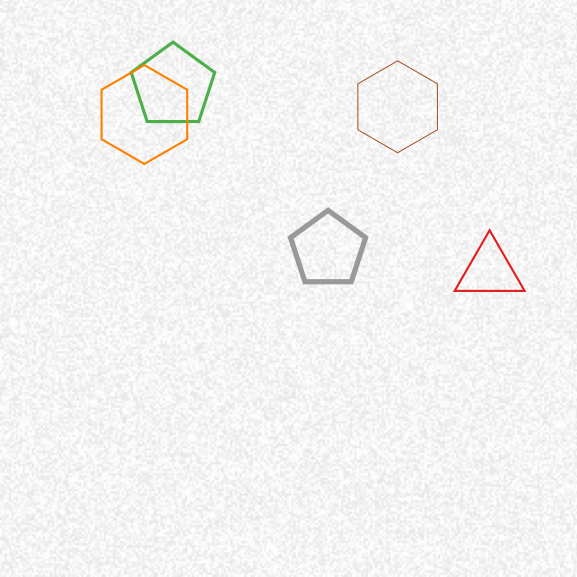[{"shape": "triangle", "thickness": 1, "radius": 0.35, "center": [0.848, 0.53]}, {"shape": "pentagon", "thickness": 1.5, "radius": 0.38, "center": [0.3, 0.85]}, {"shape": "hexagon", "thickness": 1, "radius": 0.43, "center": [0.25, 0.801]}, {"shape": "hexagon", "thickness": 0.5, "radius": 0.4, "center": [0.689, 0.814]}, {"shape": "pentagon", "thickness": 2.5, "radius": 0.34, "center": [0.568, 0.567]}]